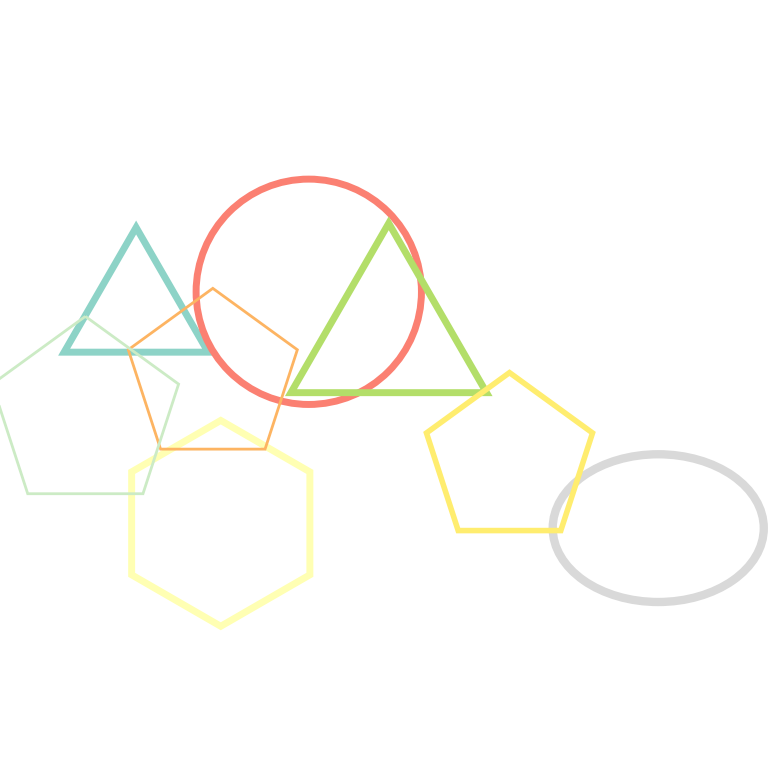[{"shape": "triangle", "thickness": 2.5, "radius": 0.54, "center": [0.177, 0.597]}, {"shape": "hexagon", "thickness": 2.5, "radius": 0.67, "center": [0.287, 0.32]}, {"shape": "circle", "thickness": 2.5, "radius": 0.73, "center": [0.401, 0.621]}, {"shape": "pentagon", "thickness": 1, "radius": 0.58, "center": [0.276, 0.51]}, {"shape": "triangle", "thickness": 2.5, "radius": 0.73, "center": [0.505, 0.563]}, {"shape": "oval", "thickness": 3, "radius": 0.69, "center": [0.855, 0.314]}, {"shape": "pentagon", "thickness": 1, "radius": 0.64, "center": [0.111, 0.462]}, {"shape": "pentagon", "thickness": 2, "radius": 0.57, "center": [0.662, 0.403]}]